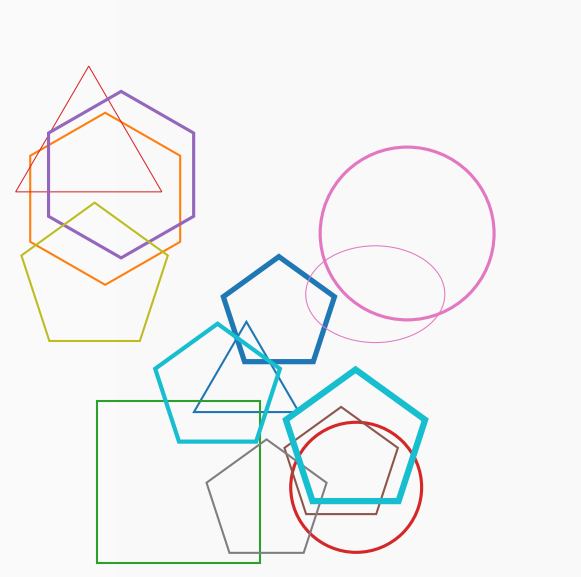[{"shape": "pentagon", "thickness": 2.5, "radius": 0.5, "center": [0.48, 0.454]}, {"shape": "triangle", "thickness": 1, "radius": 0.52, "center": [0.424, 0.338]}, {"shape": "hexagon", "thickness": 1, "radius": 0.74, "center": [0.181, 0.655]}, {"shape": "square", "thickness": 1, "radius": 0.7, "center": [0.308, 0.164]}, {"shape": "circle", "thickness": 1.5, "radius": 0.56, "center": [0.613, 0.155]}, {"shape": "triangle", "thickness": 0.5, "radius": 0.73, "center": [0.153, 0.74]}, {"shape": "hexagon", "thickness": 1.5, "radius": 0.72, "center": [0.208, 0.697]}, {"shape": "pentagon", "thickness": 1, "radius": 0.51, "center": [0.587, 0.192]}, {"shape": "circle", "thickness": 1.5, "radius": 0.75, "center": [0.7, 0.595]}, {"shape": "oval", "thickness": 0.5, "radius": 0.6, "center": [0.646, 0.49]}, {"shape": "pentagon", "thickness": 1, "radius": 0.54, "center": [0.459, 0.13]}, {"shape": "pentagon", "thickness": 1, "radius": 0.66, "center": [0.163, 0.516]}, {"shape": "pentagon", "thickness": 2, "radius": 0.56, "center": [0.374, 0.326]}, {"shape": "pentagon", "thickness": 3, "radius": 0.63, "center": [0.612, 0.233]}]